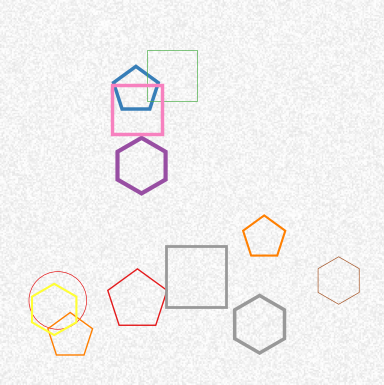[{"shape": "pentagon", "thickness": 1, "radius": 0.4, "center": [0.357, 0.221]}, {"shape": "circle", "thickness": 0.5, "radius": 0.37, "center": [0.15, 0.22]}, {"shape": "pentagon", "thickness": 2.5, "radius": 0.31, "center": [0.353, 0.766]}, {"shape": "square", "thickness": 0.5, "radius": 0.33, "center": [0.446, 0.804]}, {"shape": "hexagon", "thickness": 3, "radius": 0.36, "center": [0.368, 0.57]}, {"shape": "pentagon", "thickness": 1.5, "radius": 0.29, "center": [0.686, 0.383]}, {"shape": "pentagon", "thickness": 1, "radius": 0.31, "center": [0.182, 0.127]}, {"shape": "hexagon", "thickness": 1.5, "radius": 0.33, "center": [0.141, 0.196]}, {"shape": "hexagon", "thickness": 0.5, "radius": 0.31, "center": [0.88, 0.271]}, {"shape": "square", "thickness": 2.5, "radius": 0.32, "center": [0.355, 0.716]}, {"shape": "hexagon", "thickness": 2.5, "radius": 0.37, "center": [0.674, 0.158]}, {"shape": "square", "thickness": 2, "radius": 0.39, "center": [0.509, 0.281]}]